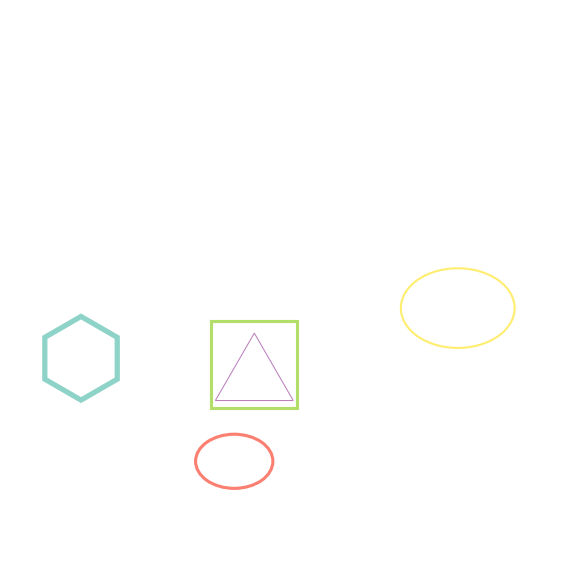[{"shape": "hexagon", "thickness": 2.5, "radius": 0.36, "center": [0.14, 0.379]}, {"shape": "oval", "thickness": 1.5, "radius": 0.33, "center": [0.406, 0.2]}, {"shape": "square", "thickness": 1.5, "radius": 0.37, "center": [0.439, 0.368]}, {"shape": "triangle", "thickness": 0.5, "radius": 0.39, "center": [0.44, 0.344]}, {"shape": "oval", "thickness": 1, "radius": 0.49, "center": [0.793, 0.466]}]